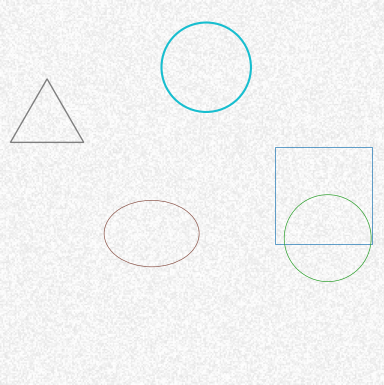[{"shape": "square", "thickness": 0.5, "radius": 0.63, "center": [0.84, 0.492]}, {"shape": "circle", "thickness": 0.5, "radius": 0.56, "center": [0.851, 0.381]}, {"shape": "oval", "thickness": 0.5, "radius": 0.62, "center": [0.394, 0.393]}, {"shape": "triangle", "thickness": 1, "radius": 0.55, "center": [0.122, 0.685]}, {"shape": "circle", "thickness": 1.5, "radius": 0.58, "center": [0.536, 0.825]}]